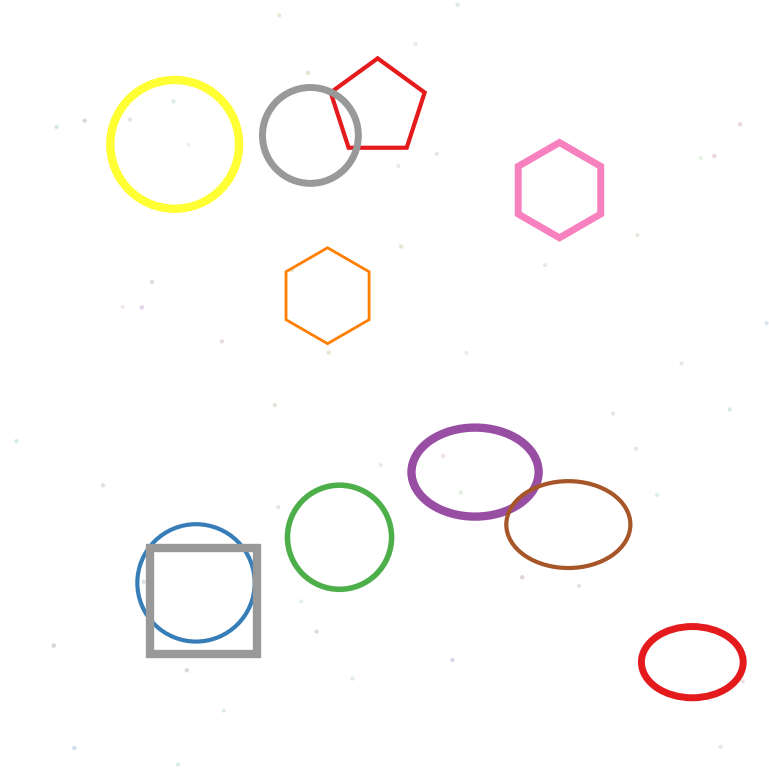[{"shape": "oval", "thickness": 2.5, "radius": 0.33, "center": [0.899, 0.14]}, {"shape": "pentagon", "thickness": 1.5, "radius": 0.32, "center": [0.49, 0.86]}, {"shape": "circle", "thickness": 1.5, "radius": 0.38, "center": [0.255, 0.243]}, {"shape": "circle", "thickness": 2, "radius": 0.34, "center": [0.441, 0.302]}, {"shape": "oval", "thickness": 3, "radius": 0.41, "center": [0.617, 0.387]}, {"shape": "hexagon", "thickness": 1, "radius": 0.31, "center": [0.425, 0.616]}, {"shape": "circle", "thickness": 3, "radius": 0.42, "center": [0.227, 0.813]}, {"shape": "oval", "thickness": 1.5, "radius": 0.4, "center": [0.738, 0.319]}, {"shape": "hexagon", "thickness": 2.5, "radius": 0.31, "center": [0.727, 0.753]}, {"shape": "circle", "thickness": 2.5, "radius": 0.31, "center": [0.403, 0.824]}, {"shape": "square", "thickness": 3, "radius": 0.35, "center": [0.264, 0.22]}]